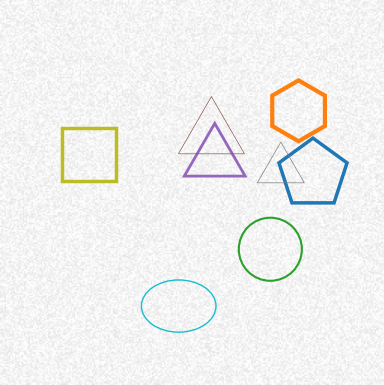[{"shape": "pentagon", "thickness": 2.5, "radius": 0.46, "center": [0.813, 0.548]}, {"shape": "hexagon", "thickness": 3, "radius": 0.39, "center": [0.776, 0.712]}, {"shape": "circle", "thickness": 1.5, "radius": 0.41, "center": [0.702, 0.353]}, {"shape": "triangle", "thickness": 2, "radius": 0.46, "center": [0.558, 0.588]}, {"shape": "triangle", "thickness": 0.5, "radius": 0.5, "center": [0.549, 0.65]}, {"shape": "triangle", "thickness": 0.5, "radius": 0.35, "center": [0.729, 0.56]}, {"shape": "square", "thickness": 2.5, "radius": 0.35, "center": [0.231, 0.599]}, {"shape": "oval", "thickness": 1, "radius": 0.48, "center": [0.464, 0.205]}]